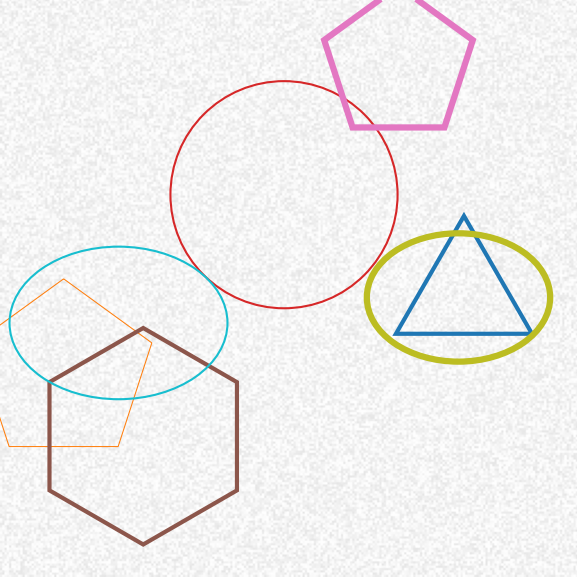[{"shape": "triangle", "thickness": 2, "radius": 0.68, "center": [0.803, 0.489]}, {"shape": "pentagon", "thickness": 0.5, "radius": 0.8, "center": [0.11, 0.356]}, {"shape": "circle", "thickness": 1, "radius": 0.98, "center": [0.492, 0.662]}, {"shape": "hexagon", "thickness": 2, "radius": 0.94, "center": [0.248, 0.244]}, {"shape": "pentagon", "thickness": 3, "radius": 0.68, "center": [0.69, 0.888]}, {"shape": "oval", "thickness": 3, "radius": 0.79, "center": [0.794, 0.484]}, {"shape": "oval", "thickness": 1, "radius": 0.94, "center": [0.205, 0.44]}]